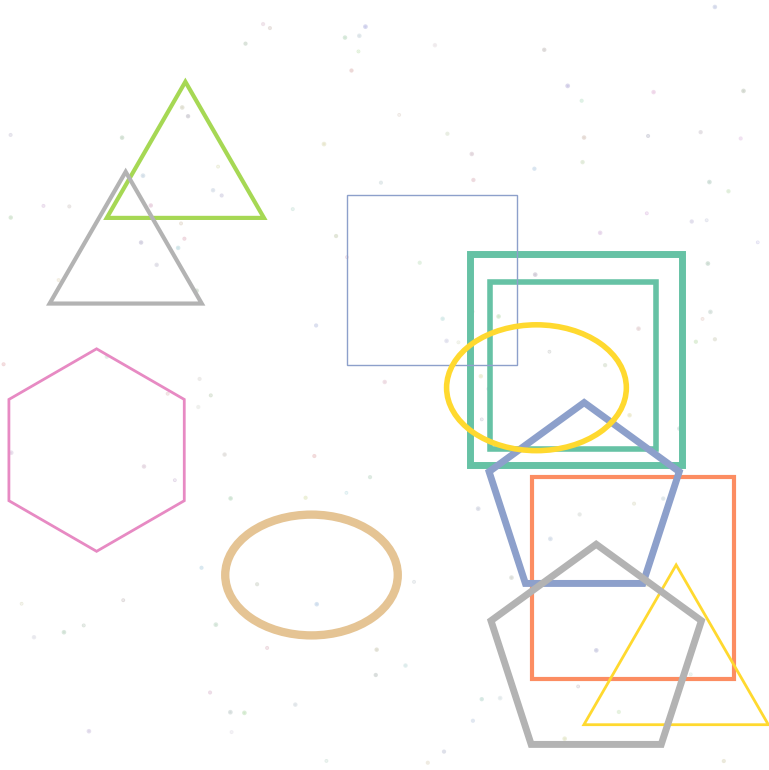[{"shape": "square", "thickness": 2, "radius": 0.54, "center": [0.744, 0.525]}, {"shape": "square", "thickness": 2.5, "radius": 0.69, "center": [0.748, 0.533]}, {"shape": "square", "thickness": 1.5, "radius": 0.65, "center": [0.822, 0.249]}, {"shape": "pentagon", "thickness": 2.5, "radius": 0.65, "center": [0.759, 0.347]}, {"shape": "square", "thickness": 0.5, "radius": 0.55, "center": [0.561, 0.636]}, {"shape": "hexagon", "thickness": 1, "radius": 0.66, "center": [0.125, 0.415]}, {"shape": "triangle", "thickness": 1.5, "radius": 0.59, "center": [0.241, 0.776]}, {"shape": "triangle", "thickness": 1, "radius": 0.69, "center": [0.878, 0.128]}, {"shape": "oval", "thickness": 2, "radius": 0.58, "center": [0.697, 0.496]}, {"shape": "oval", "thickness": 3, "radius": 0.56, "center": [0.405, 0.253]}, {"shape": "pentagon", "thickness": 2.5, "radius": 0.72, "center": [0.774, 0.149]}, {"shape": "triangle", "thickness": 1.5, "radius": 0.57, "center": [0.163, 0.663]}]